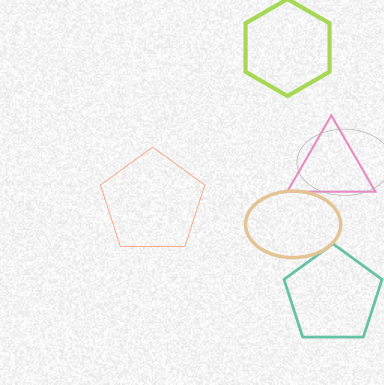[{"shape": "pentagon", "thickness": 2, "radius": 0.67, "center": [0.865, 0.233]}, {"shape": "pentagon", "thickness": 0.5, "radius": 0.71, "center": [0.396, 0.475]}, {"shape": "triangle", "thickness": 1.5, "radius": 0.66, "center": [0.861, 0.568]}, {"shape": "hexagon", "thickness": 3, "radius": 0.63, "center": [0.747, 0.876]}, {"shape": "oval", "thickness": 2.5, "radius": 0.62, "center": [0.761, 0.417]}, {"shape": "oval", "thickness": 0.5, "radius": 0.62, "center": [0.894, 0.578]}]